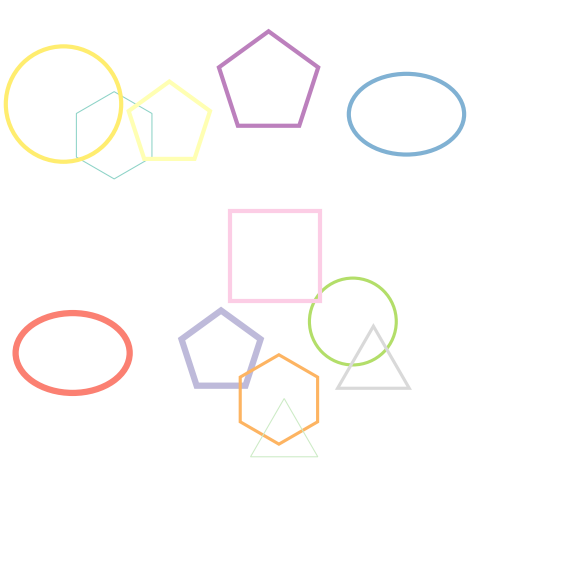[{"shape": "hexagon", "thickness": 0.5, "radius": 0.38, "center": [0.198, 0.765]}, {"shape": "pentagon", "thickness": 2, "radius": 0.37, "center": [0.293, 0.784]}, {"shape": "pentagon", "thickness": 3, "radius": 0.36, "center": [0.383, 0.39]}, {"shape": "oval", "thickness": 3, "radius": 0.49, "center": [0.126, 0.388]}, {"shape": "oval", "thickness": 2, "radius": 0.5, "center": [0.704, 0.801]}, {"shape": "hexagon", "thickness": 1.5, "radius": 0.39, "center": [0.483, 0.307]}, {"shape": "circle", "thickness": 1.5, "radius": 0.38, "center": [0.611, 0.442]}, {"shape": "square", "thickness": 2, "radius": 0.39, "center": [0.477, 0.557]}, {"shape": "triangle", "thickness": 1.5, "radius": 0.36, "center": [0.647, 0.363]}, {"shape": "pentagon", "thickness": 2, "radius": 0.45, "center": [0.465, 0.855]}, {"shape": "triangle", "thickness": 0.5, "radius": 0.34, "center": [0.492, 0.242]}, {"shape": "circle", "thickness": 2, "radius": 0.5, "center": [0.11, 0.819]}]